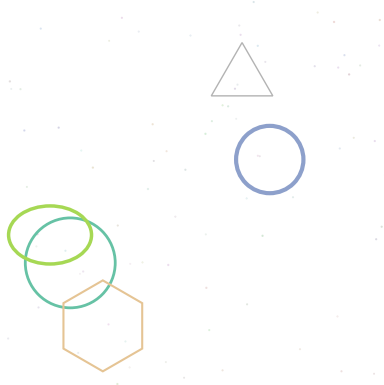[{"shape": "circle", "thickness": 2, "radius": 0.58, "center": [0.182, 0.317]}, {"shape": "circle", "thickness": 3, "radius": 0.44, "center": [0.701, 0.586]}, {"shape": "oval", "thickness": 2.5, "radius": 0.54, "center": [0.13, 0.39]}, {"shape": "hexagon", "thickness": 1.5, "radius": 0.59, "center": [0.267, 0.154]}, {"shape": "triangle", "thickness": 1, "radius": 0.46, "center": [0.629, 0.797]}]